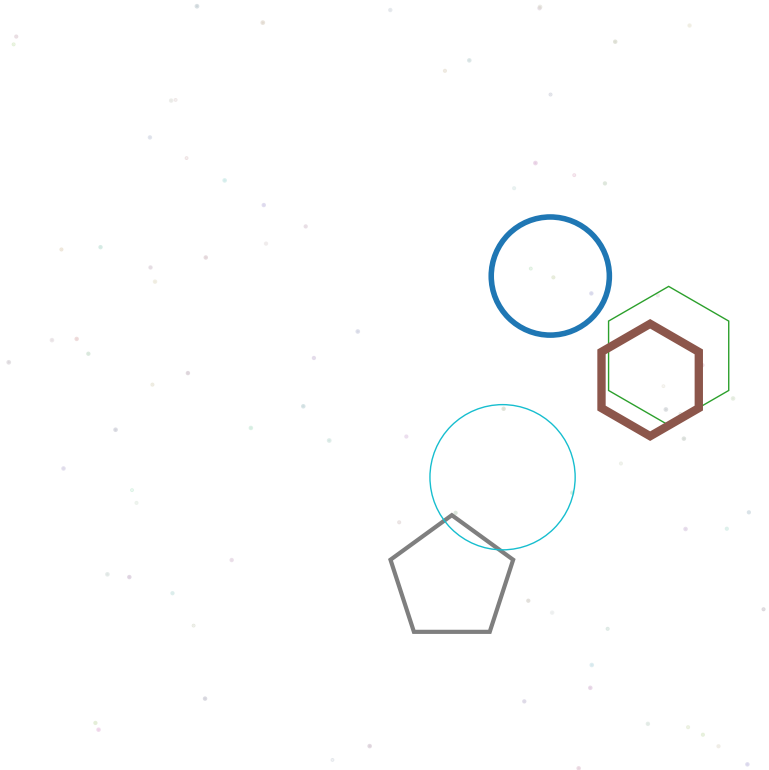[{"shape": "circle", "thickness": 2, "radius": 0.38, "center": [0.715, 0.642]}, {"shape": "hexagon", "thickness": 0.5, "radius": 0.45, "center": [0.868, 0.538]}, {"shape": "hexagon", "thickness": 3, "radius": 0.36, "center": [0.844, 0.507]}, {"shape": "pentagon", "thickness": 1.5, "radius": 0.42, "center": [0.587, 0.247]}, {"shape": "circle", "thickness": 0.5, "radius": 0.47, "center": [0.653, 0.38]}]